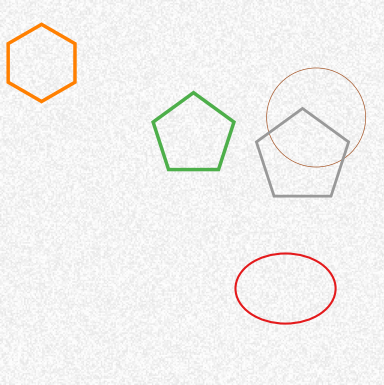[{"shape": "oval", "thickness": 1.5, "radius": 0.65, "center": [0.742, 0.251]}, {"shape": "pentagon", "thickness": 2.5, "radius": 0.55, "center": [0.503, 0.649]}, {"shape": "hexagon", "thickness": 2.5, "radius": 0.5, "center": [0.108, 0.837]}, {"shape": "circle", "thickness": 0.5, "radius": 0.64, "center": [0.821, 0.695]}, {"shape": "pentagon", "thickness": 2, "radius": 0.63, "center": [0.786, 0.592]}]